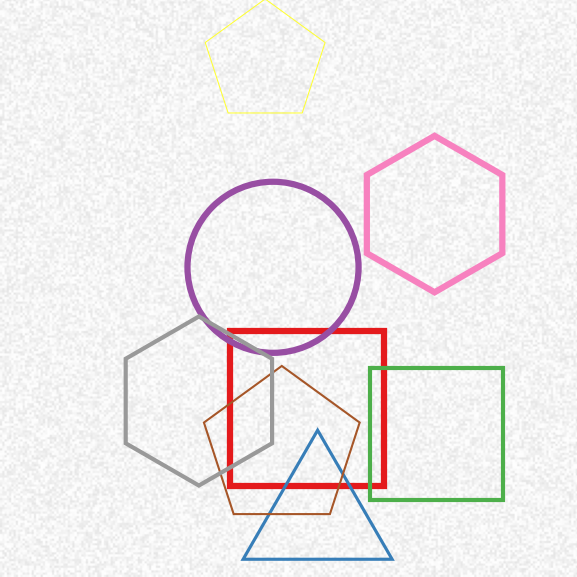[{"shape": "square", "thickness": 3, "radius": 0.67, "center": [0.532, 0.292]}, {"shape": "triangle", "thickness": 1.5, "radius": 0.74, "center": [0.55, 0.105]}, {"shape": "square", "thickness": 2, "radius": 0.57, "center": [0.756, 0.247]}, {"shape": "circle", "thickness": 3, "radius": 0.74, "center": [0.473, 0.536]}, {"shape": "pentagon", "thickness": 0.5, "radius": 0.55, "center": [0.459, 0.892]}, {"shape": "pentagon", "thickness": 1, "radius": 0.71, "center": [0.488, 0.224]}, {"shape": "hexagon", "thickness": 3, "radius": 0.68, "center": [0.753, 0.628]}, {"shape": "hexagon", "thickness": 2, "radius": 0.73, "center": [0.344, 0.305]}]